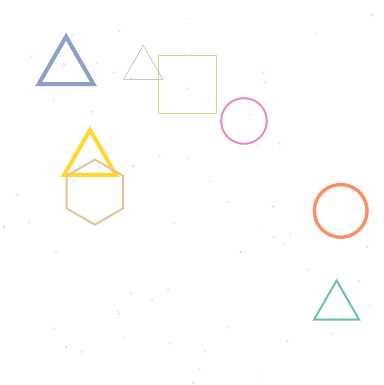[{"shape": "triangle", "thickness": 1.5, "radius": 0.34, "center": [0.874, 0.204]}, {"shape": "circle", "thickness": 2.5, "radius": 0.34, "center": [0.885, 0.452]}, {"shape": "triangle", "thickness": 3, "radius": 0.41, "center": [0.172, 0.823]}, {"shape": "circle", "thickness": 1.5, "radius": 0.3, "center": [0.634, 0.686]}, {"shape": "square", "thickness": 0.5, "radius": 0.38, "center": [0.487, 0.782]}, {"shape": "triangle", "thickness": 3, "radius": 0.39, "center": [0.234, 0.585]}, {"shape": "hexagon", "thickness": 1.5, "radius": 0.42, "center": [0.246, 0.501]}, {"shape": "triangle", "thickness": 0.5, "radius": 0.3, "center": [0.372, 0.823]}]